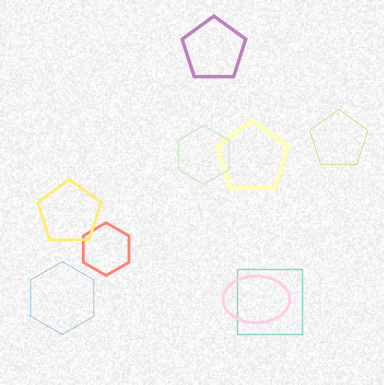[{"shape": "square", "thickness": 1, "radius": 0.42, "center": [0.699, 0.217]}, {"shape": "pentagon", "thickness": 3, "radius": 0.48, "center": [0.656, 0.59]}, {"shape": "hexagon", "thickness": 2, "radius": 0.34, "center": [0.276, 0.353]}, {"shape": "hexagon", "thickness": 0.5, "radius": 0.47, "center": [0.162, 0.226]}, {"shape": "pentagon", "thickness": 0.5, "radius": 0.4, "center": [0.88, 0.637]}, {"shape": "oval", "thickness": 2, "radius": 0.43, "center": [0.666, 0.222]}, {"shape": "pentagon", "thickness": 2.5, "radius": 0.43, "center": [0.556, 0.871]}, {"shape": "hexagon", "thickness": 1, "radius": 0.38, "center": [0.529, 0.598]}, {"shape": "pentagon", "thickness": 2, "radius": 0.43, "center": [0.18, 0.447]}]